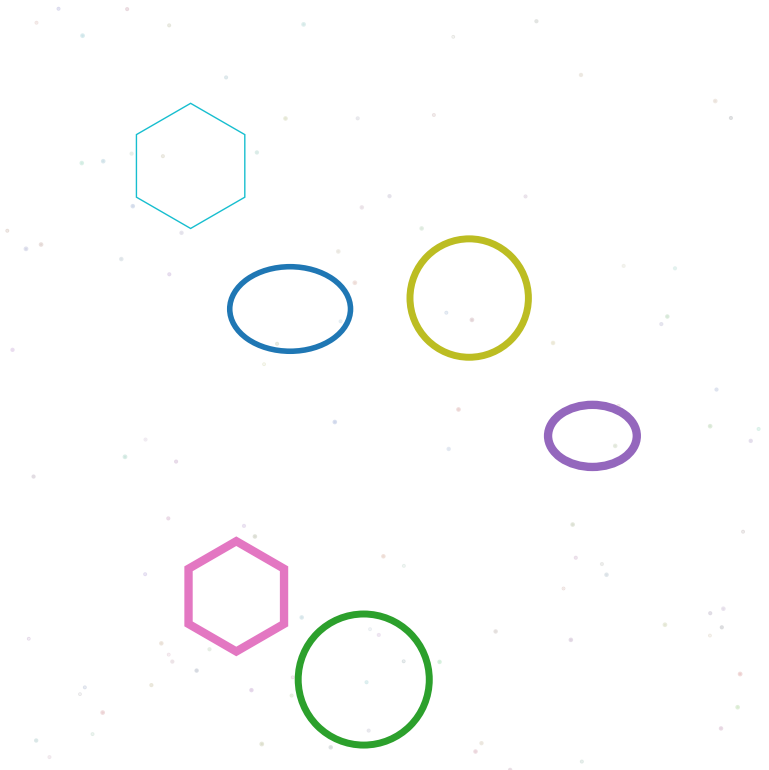[{"shape": "oval", "thickness": 2, "radius": 0.39, "center": [0.377, 0.599]}, {"shape": "circle", "thickness": 2.5, "radius": 0.43, "center": [0.472, 0.117]}, {"shape": "oval", "thickness": 3, "radius": 0.29, "center": [0.769, 0.434]}, {"shape": "hexagon", "thickness": 3, "radius": 0.36, "center": [0.307, 0.226]}, {"shape": "circle", "thickness": 2.5, "radius": 0.38, "center": [0.609, 0.613]}, {"shape": "hexagon", "thickness": 0.5, "radius": 0.41, "center": [0.248, 0.785]}]